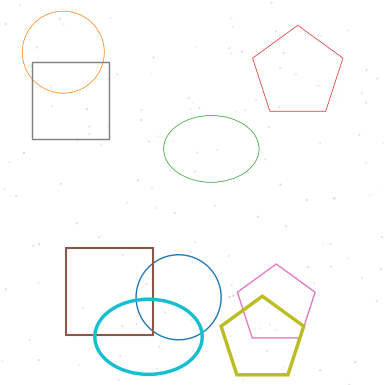[{"shape": "circle", "thickness": 1, "radius": 0.55, "center": [0.464, 0.228]}, {"shape": "circle", "thickness": 0.5, "radius": 0.53, "center": [0.164, 0.864]}, {"shape": "oval", "thickness": 0.5, "radius": 0.62, "center": [0.549, 0.613]}, {"shape": "pentagon", "thickness": 0.5, "radius": 0.62, "center": [0.773, 0.811]}, {"shape": "square", "thickness": 1.5, "radius": 0.57, "center": [0.285, 0.243]}, {"shape": "pentagon", "thickness": 1, "radius": 0.53, "center": [0.718, 0.208]}, {"shape": "square", "thickness": 1, "radius": 0.5, "center": [0.183, 0.739]}, {"shape": "pentagon", "thickness": 2.5, "radius": 0.56, "center": [0.682, 0.118]}, {"shape": "oval", "thickness": 2.5, "radius": 0.7, "center": [0.386, 0.125]}]